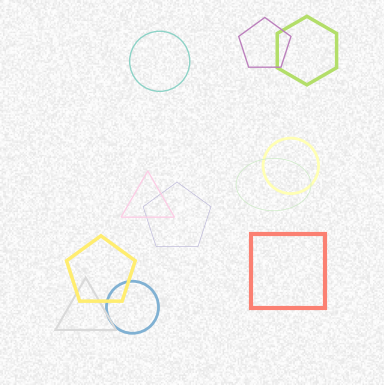[{"shape": "circle", "thickness": 1, "radius": 0.39, "center": [0.415, 0.841]}, {"shape": "circle", "thickness": 2, "radius": 0.36, "center": [0.755, 0.569]}, {"shape": "pentagon", "thickness": 0.5, "radius": 0.46, "center": [0.46, 0.435]}, {"shape": "square", "thickness": 3, "radius": 0.48, "center": [0.749, 0.295]}, {"shape": "circle", "thickness": 2, "radius": 0.34, "center": [0.344, 0.202]}, {"shape": "hexagon", "thickness": 2.5, "radius": 0.44, "center": [0.797, 0.869]}, {"shape": "triangle", "thickness": 1, "radius": 0.4, "center": [0.384, 0.476]}, {"shape": "triangle", "thickness": 1.5, "radius": 0.45, "center": [0.222, 0.188]}, {"shape": "pentagon", "thickness": 1, "radius": 0.36, "center": [0.688, 0.883]}, {"shape": "oval", "thickness": 0.5, "radius": 0.49, "center": [0.711, 0.521]}, {"shape": "pentagon", "thickness": 2.5, "radius": 0.47, "center": [0.262, 0.294]}]